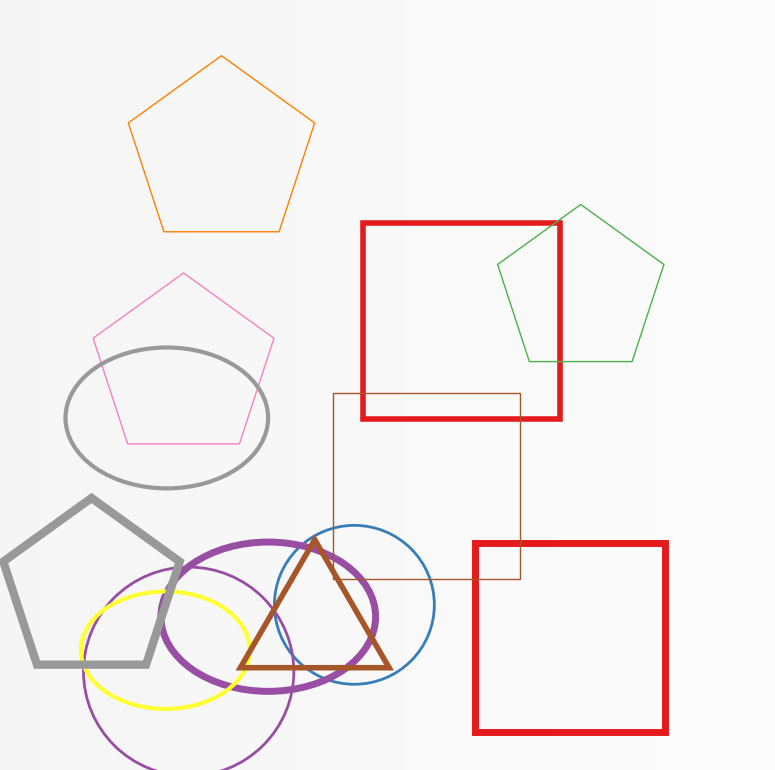[{"shape": "square", "thickness": 2, "radius": 0.64, "center": [0.595, 0.583]}, {"shape": "square", "thickness": 2.5, "radius": 0.61, "center": [0.736, 0.172]}, {"shape": "circle", "thickness": 1, "radius": 0.52, "center": [0.457, 0.215]}, {"shape": "pentagon", "thickness": 0.5, "radius": 0.56, "center": [0.749, 0.622]}, {"shape": "oval", "thickness": 2.5, "radius": 0.69, "center": [0.346, 0.199]}, {"shape": "circle", "thickness": 1, "radius": 0.68, "center": [0.243, 0.128]}, {"shape": "pentagon", "thickness": 0.5, "radius": 0.63, "center": [0.286, 0.801]}, {"shape": "oval", "thickness": 1.5, "radius": 0.54, "center": [0.213, 0.156]}, {"shape": "square", "thickness": 0.5, "radius": 0.6, "center": [0.551, 0.368]}, {"shape": "triangle", "thickness": 2, "radius": 0.55, "center": [0.406, 0.188]}, {"shape": "pentagon", "thickness": 0.5, "radius": 0.61, "center": [0.237, 0.523]}, {"shape": "pentagon", "thickness": 3, "radius": 0.6, "center": [0.118, 0.234]}, {"shape": "oval", "thickness": 1.5, "radius": 0.65, "center": [0.215, 0.457]}]